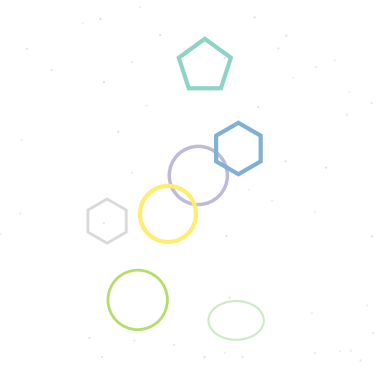[{"shape": "pentagon", "thickness": 3, "radius": 0.36, "center": [0.532, 0.828]}, {"shape": "circle", "thickness": 2.5, "radius": 0.38, "center": [0.515, 0.544]}, {"shape": "hexagon", "thickness": 3, "radius": 0.33, "center": [0.619, 0.614]}, {"shape": "circle", "thickness": 2, "radius": 0.39, "center": [0.358, 0.221]}, {"shape": "hexagon", "thickness": 2, "radius": 0.29, "center": [0.278, 0.426]}, {"shape": "oval", "thickness": 1.5, "radius": 0.36, "center": [0.613, 0.168]}, {"shape": "circle", "thickness": 3, "radius": 0.36, "center": [0.436, 0.444]}]